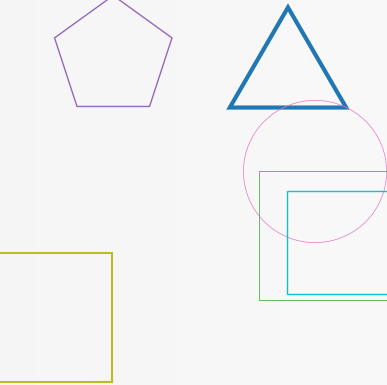[{"shape": "triangle", "thickness": 3, "radius": 0.87, "center": [0.743, 0.807]}, {"shape": "square", "thickness": 0.5, "radius": 0.83, "center": [0.836, 0.388]}, {"shape": "pentagon", "thickness": 1, "radius": 0.8, "center": [0.292, 0.852]}, {"shape": "circle", "thickness": 0.5, "radius": 0.92, "center": [0.813, 0.555]}, {"shape": "square", "thickness": 1.5, "radius": 0.84, "center": [0.121, 0.176]}, {"shape": "square", "thickness": 1, "radius": 0.67, "center": [0.874, 0.37]}]